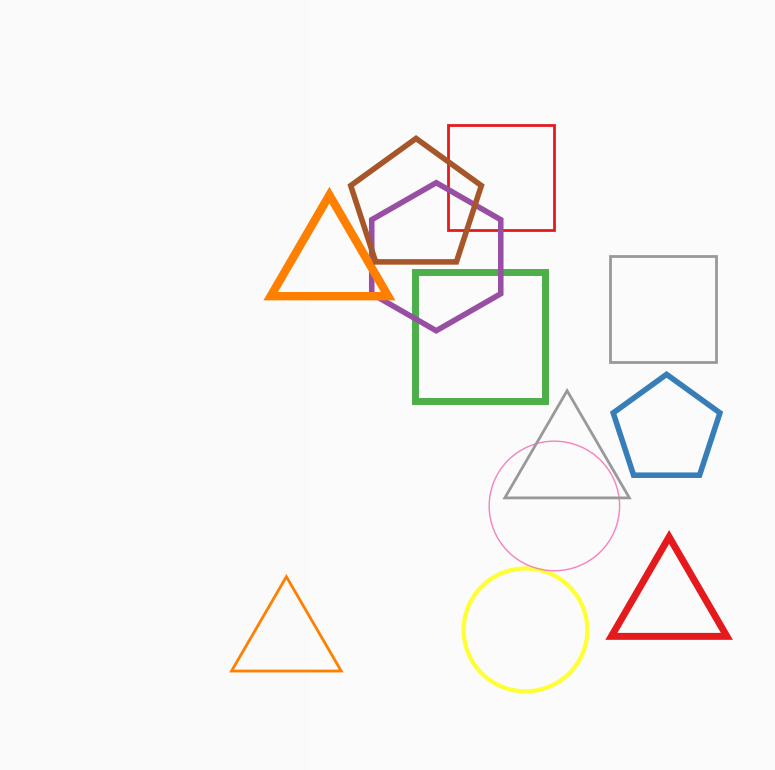[{"shape": "square", "thickness": 1, "radius": 0.34, "center": [0.646, 0.77]}, {"shape": "triangle", "thickness": 2.5, "radius": 0.43, "center": [0.863, 0.217]}, {"shape": "pentagon", "thickness": 2, "radius": 0.36, "center": [0.86, 0.441]}, {"shape": "square", "thickness": 2.5, "radius": 0.42, "center": [0.619, 0.563]}, {"shape": "hexagon", "thickness": 2, "radius": 0.48, "center": [0.563, 0.667]}, {"shape": "triangle", "thickness": 1, "radius": 0.41, "center": [0.37, 0.169]}, {"shape": "triangle", "thickness": 3, "radius": 0.44, "center": [0.425, 0.659]}, {"shape": "circle", "thickness": 1.5, "radius": 0.4, "center": [0.678, 0.182]}, {"shape": "pentagon", "thickness": 2, "radius": 0.44, "center": [0.537, 0.732]}, {"shape": "circle", "thickness": 0.5, "radius": 0.42, "center": [0.715, 0.343]}, {"shape": "square", "thickness": 1, "radius": 0.34, "center": [0.855, 0.598]}, {"shape": "triangle", "thickness": 1, "radius": 0.46, "center": [0.732, 0.4]}]